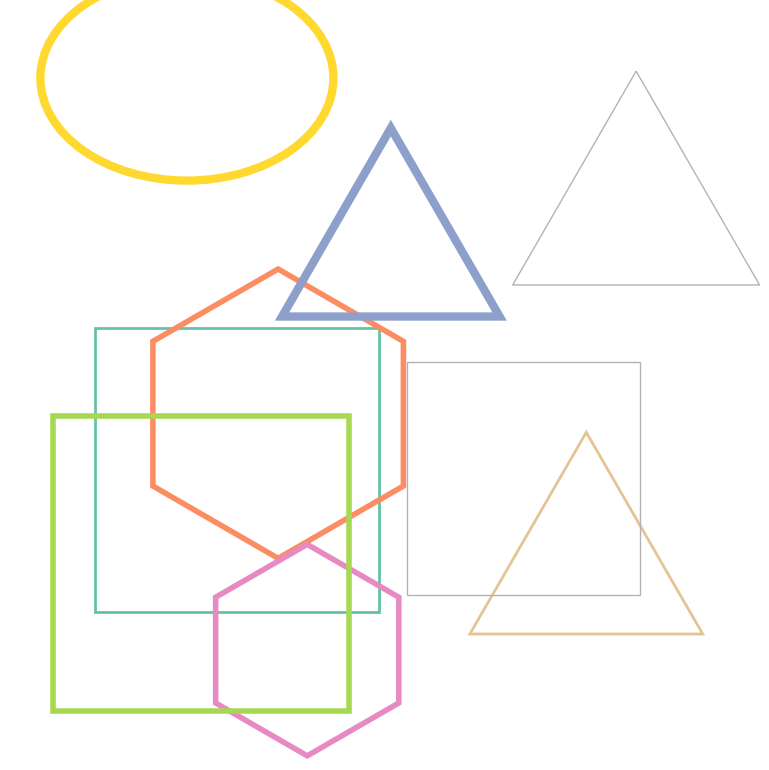[{"shape": "square", "thickness": 1, "radius": 0.92, "center": [0.308, 0.39]}, {"shape": "hexagon", "thickness": 2, "radius": 0.94, "center": [0.361, 0.463]}, {"shape": "triangle", "thickness": 3, "radius": 0.82, "center": [0.508, 0.67]}, {"shape": "hexagon", "thickness": 2, "radius": 0.69, "center": [0.399, 0.156]}, {"shape": "square", "thickness": 2, "radius": 0.96, "center": [0.261, 0.268]}, {"shape": "oval", "thickness": 3, "radius": 0.95, "center": [0.243, 0.899]}, {"shape": "triangle", "thickness": 1, "radius": 0.87, "center": [0.761, 0.264]}, {"shape": "square", "thickness": 0.5, "radius": 0.76, "center": [0.68, 0.379]}, {"shape": "triangle", "thickness": 0.5, "radius": 0.93, "center": [0.826, 0.722]}]